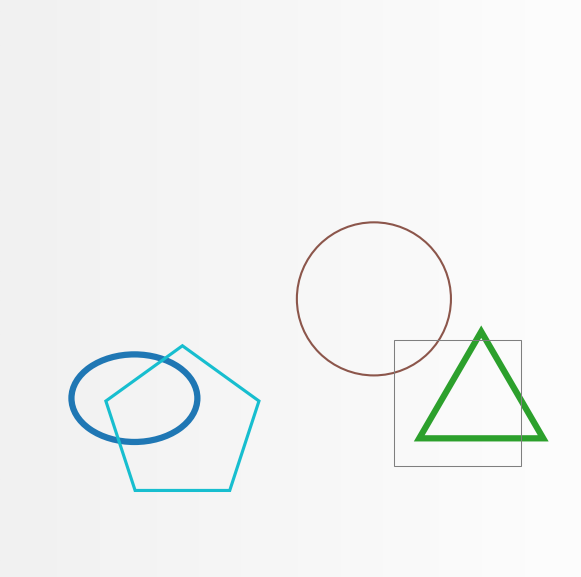[{"shape": "oval", "thickness": 3, "radius": 0.54, "center": [0.231, 0.31]}, {"shape": "triangle", "thickness": 3, "radius": 0.62, "center": [0.828, 0.302]}, {"shape": "circle", "thickness": 1, "radius": 0.66, "center": [0.643, 0.482]}, {"shape": "square", "thickness": 0.5, "radius": 0.54, "center": [0.787, 0.301]}, {"shape": "pentagon", "thickness": 1.5, "radius": 0.69, "center": [0.314, 0.262]}]